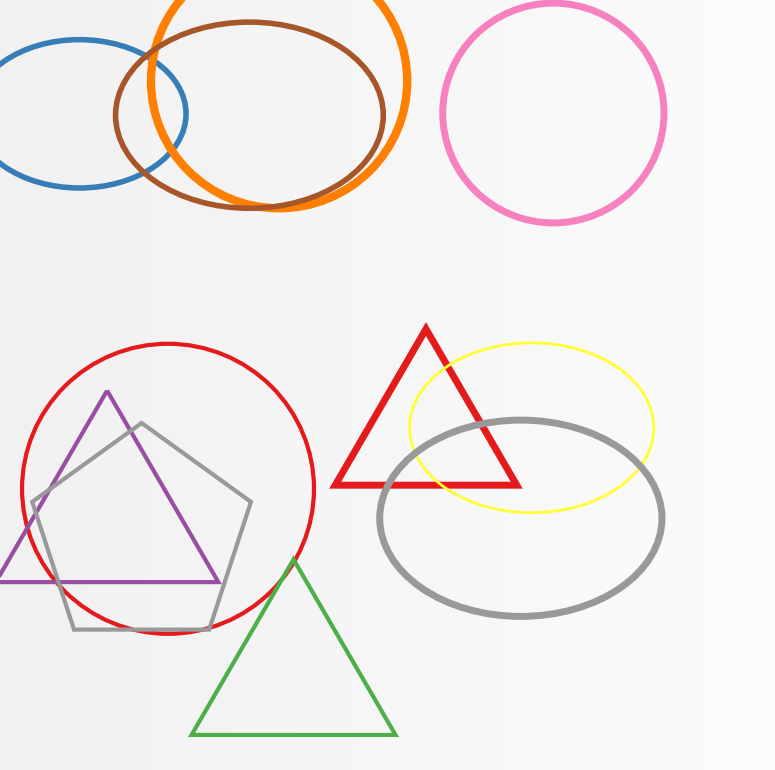[{"shape": "circle", "thickness": 1.5, "radius": 0.94, "center": [0.217, 0.365]}, {"shape": "triangle", "thickness": 2.5, "radius": 0.68, "center": [0.55, 0.437]}, {"shape": "oval", "thickness": 2, "radius": 0.69, "center": [0.102, 0.852]}, {"shape": "triangle", "thickness": 1.5, "radius": 0.76, "center": [0.379, 0.122]}, {"shape": "triangle", "thickness": 1.5, "radius": 0.83, "center": [0.138, 0.327]}, {"shape": "circle", "thickness": 3, "radius": 0.83, "center": [0.36, 0.895]}, {"shape": "oval", "thickness": 1, "radius": 0.79, "center": [0.686, 0.444]}, {"shape": "oval", "thickness": 2, "radius": 0.86, "center": [0.322, 0.85]}, {"shape": "circle", "thickness": 2.5, "radius": 0.71, "center": [0.714, 0.853]}, {"shape": "oval", "thickness": 2.5, "radius": 0.91, "center": [0.672, 0.327]}, {"shape": "pentagon", "thickness": 1.5, "radius": 0.74, "center": [0.183, 0.302]}]